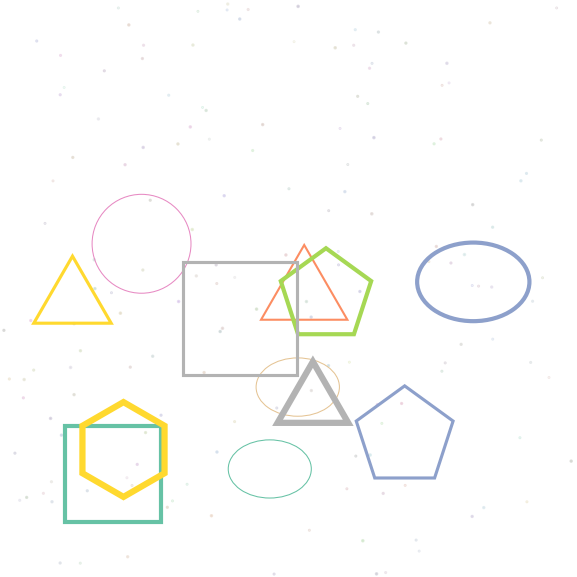[{"shape": "oval", "thickness": 0.5, "radius": 0.36, "center": [0.467, 0.187]}, {"shape": "square", "thickness": 2, "radius": 0.42, "center": [0.195, 0.178]}, {"shape": "triangle", "thickness": 1, "radius": 0.43, "center": [0.527, 0.489]}, {"shape": "oval", "thickness": 2, "radius": 0.49, "center": [0.82, 0.511]}, {"shape": "pentagon", "thickness": 1.5, "radius": 0.44, "center": [0.701, 0.243]}, {"shape": "circle", "thickness": 0.5, "radius": 0.43, "center": [0.245, 0.577]}, {"shape": "pentagon", "thickness": 2, "radius": 0.41, "center": [0.564, 0.487]}, {"shape": "triangle", "thickness": 1.5, "radius": 0.39, "center": [0.126, 0.478]}, {"shape": "hexagon", "thickness": 3, "radius": 0.41, "center": [0.214, 0.221]}, {"shape": "oval", "thickness": 0.5, "radius": 0.36, "center": [0.516, 0.329]}, {"shape": "square", "thickness": 1.5, "radius": 0.49, "center": [0.415, 0.448]}, {"shape": "triangle", "thickness": 3, "radius": 0.35, "center": [0.542, 0.302]}]